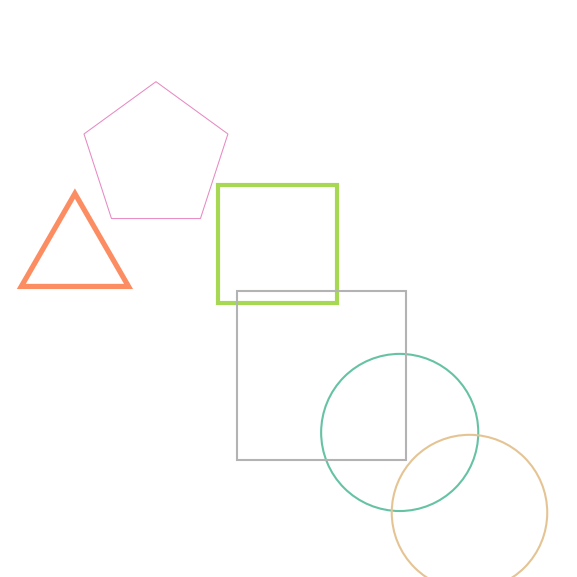[{"shape": "circle", "thickness": 1, "radius": 0.68, "center": [0.692, 0.25]}, {"shape": "triangle", "thickness": 2.5, "radius": 0.54, "center": [0.13, 0.557]}, {"shape": "pentagon", "thickness": 0.5, "radius": 0.66, "center": [0.27, 0.727]}, {"shape": "square", "thickness": 2, "radius": 0.51, "center": [0.481, 0.577]}, {"shape": "circle", "thickness": 1, "radius": 0.67, "center": [0.813, 0.112]}, {"shape": "square", "thickness": 1, "radius": 0.73, "center": [0.556, 0.349]}]